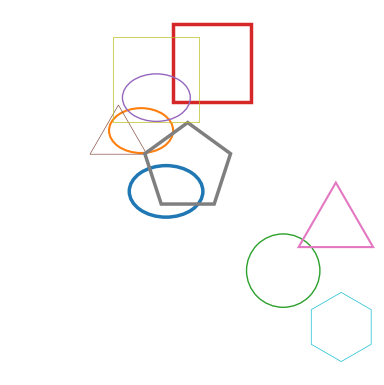[{"shape": "oval", "thickness": 2.5, "radius": 0.48, "center": [0.431, 0.503]}, {"shape": "oval", "thickness": 1.5, "radius": 0.42, "center": [0.366, 0.661]}, {"shape": "circle", "thickness": 1, "radius": 0.48, "center": [0.736, 0.297]}, {"shape": "square", "thickness": 2.5, "radius": 0.5, "center": [0.551, 0.837]}, {"shape": "oval", "thickness": 1, "radius": 0.44, "center": [0.406, 0.746]}, {"shape": "triangle", "thickness": 0.5, "radius": 0.43, "center": [0.308, 0.642]}, {"shape": "triangle", "thickness": 1.5, "radius": 0.56, "center": [0.872, 0.414]}, {"shape": "pentagon", "thickness": 2.5, "radius": 0.59, "center": [0.488, 0.565]}, {"shape": "square", "thickness": 0.5, "radius": 0.56, "center": [0.405, 0.794]}, {"shape": "hexagon", "thickness": 0.5, "radius": 0.45, "center": [0.886, 0.151]}]